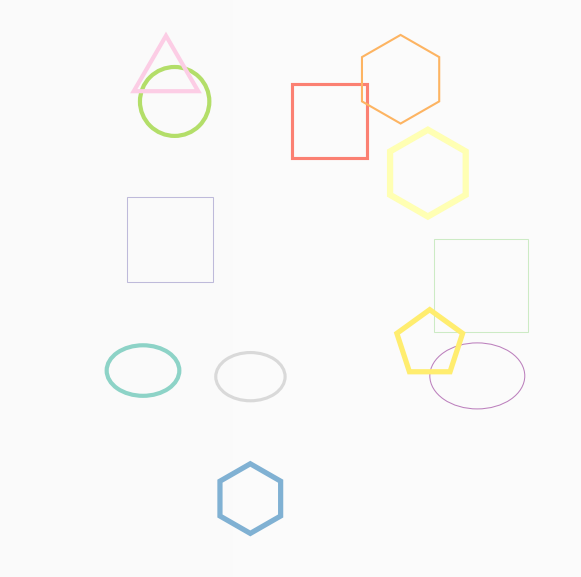[{"shape": "oval", "thickness": 2, "radius": 0.31, "center": [0.246, 0.357]}, {"shape": "hexagon", "thickness": 3, "radius": 0.38, "center": [0.736, 0.699]}, {"shape": "square", "thickness": 0.5, "radius": 0.37, "center": [0.293, 0.584]}, {"shape": "square", "thickness": 1.5, "radius": 0.32, "center": [0.567, 0.79]}, {"shape": "hexagon", "thickness": 2.5, "radius": 0.3, "center": [0.431, 0.136]}, {"shape": "hexagon", "thickness": 1, "radius": 0.38, "center": [0.689, 0.862]}, {"shape": "circle", "thickness": 2, "radius": 0.3, "center": [0.3, 0.823]}, {"shape": "triangle", "thickness": 2, "radius": 0.32, "center": [0.286, 0.873]}, {"shape": "oval", "thickness": 1.5, "radius": 0.3, "center": [0.431, 0.347]}, {"shape": "oval", "thickness": 0.5, "radius": 0.41, "center": [0.821, 0.348]}, {"shape": "square", "thickness": 0.5, "radius": 0.4, "center": [0.828, 0.505]}, {"shape": "pentagon", "thickness": 2.5, "radius": 0.3, "center": [0.739, 0.403]}]